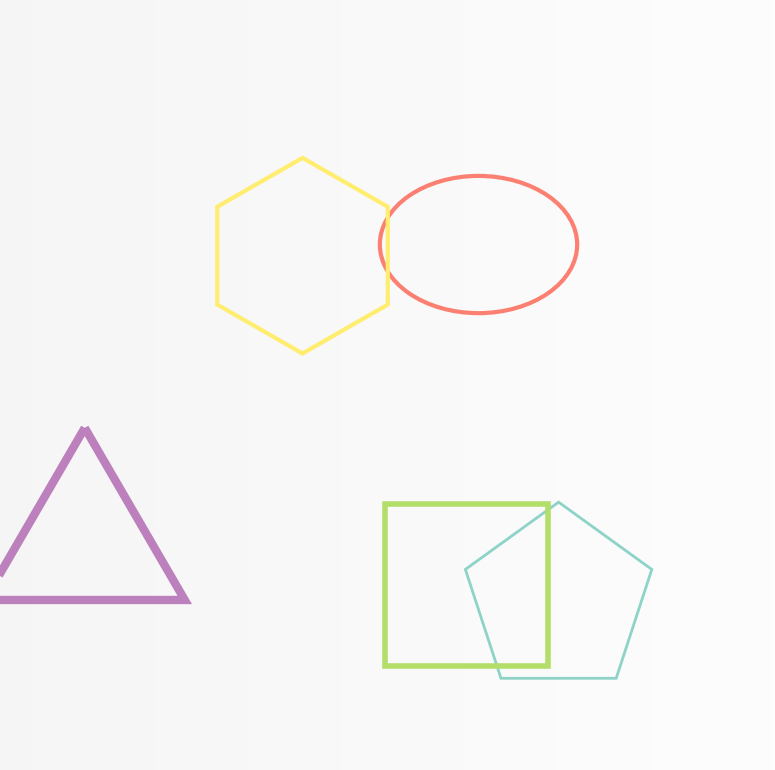[{"shape": "pentagon", "thickness": 1, "radius": 0.63, "center": [0.721, 0.221]}, {"shape": "oval", "thickness": 1.5, "radius": 0.64, "center": [0.617, 0.682]}, {"shape": "square", "thickness": 2, "radius": 0.53, "center": [0.602, 0.24]}, {"shape": "triangle", "thickness": 3, "radius": 0.75, "center": [0.109, 0.295]}, {"shape": "hexagon", "thickness": 1.5, "radius": 0.64, "center": [0.39, 0.668]}]